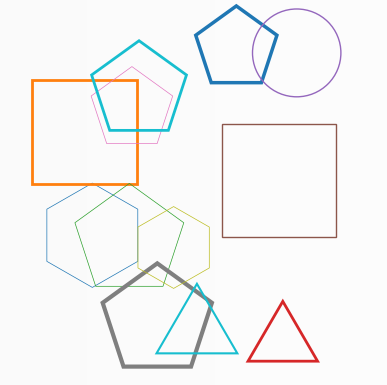[{"shape": "pentagon", "thickness": 2.5, "radius": 0.55, "center": [0.61, 0.874]}, {"shape": "hexagon", "thickness": 0.5, "radius": 0.68, "center": [0.238, 0.389]}, {"shape": "square", "thickness": 2, "radius": 0.68, "center": [0.218, 0.658]}, {"shape": "pentagon", "thickness": 0.5, "radius": 0.74, "center": [0.334, 0.376]}, {"shape": "triangle", "thickness": 2, "radius": 0.52, "center": [0.73, 0.114]}, {"shape": "circle", "thickness": 1, "radius": 0.57, "center": [0.766, 0.863]}, {"shape": "square", "thickness": 1, "radius": 0.74, "center": [0.72, 0.531]}, {"shape": "pentagon", "thickness": 0.5, "radius": 0.55, "center": [0.34, 0.716]}, {"shape": "pentagon", "thickness": 3, "radius": 0.74, "center": [0.406, 0.168]}, {"shape": "hexagon", "thickness": 0.5, "radius": 0.53, "center": [0.448, 0.357]}, {"shape": "pentagon", "thickness": 2, "radius": 0.64, "center": [0.359, 0.765]}, {"shape": "triangle", "thickness": 1.5, "radius": 0.6, "center": [0.508, 0.142]}]